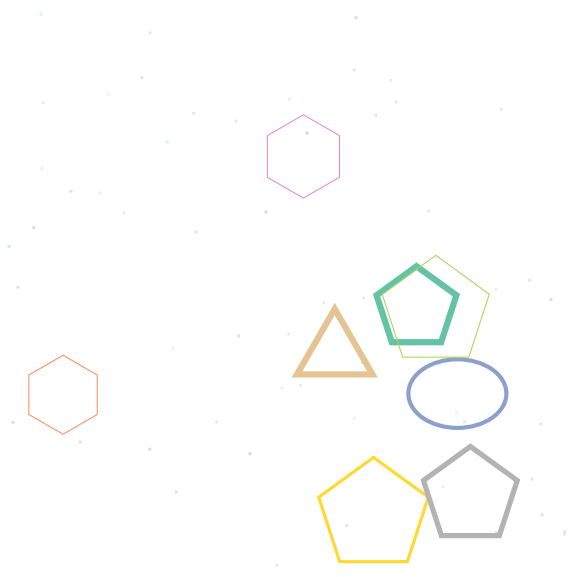[{"shape": "pentagon", "thickness": 3, "radius": 0.36, "center": [0.721, 0.465]}, {"shape": "hexagon", "thickness": 0.5, "radius": 0.34, "center": [0.109, 0.316]}, {"shape": "oval", "thickness": 2, "radius": 0.42, "center": [0.792, 0.318]}, {"shape": "hexagon", "thickness": 0.5, "radius": 0.36, "center": [0.525, 0.728]}, {"shape": "pentagon", "thickness": 0.5, "radius": 0.49, "center": [0.755, 0.46]}, {"shape": "pentagon", "thickness": 1.5, "radius": 0.5, "center": [0.647, 0.107]}, {"shape": "triangle", "thickness": 3, "radius": 0.38, "center": [0.58, 0.389]}, {"shape": "pentagon", "thickness": 2.5, "radius": 0.43, "center": [0.814, 0.141]}]